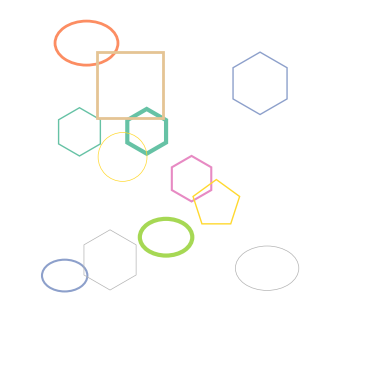[{"shape": "hexagon", "thickness": 1, "radius": 0.31, "center": [0.206, 0.658]}, {"shape": "hexagon", "thickness": 3, "radius": 0.29, "center": [0.381, 0.659]}, {"shape": "oval", "thickness": 2, "radius": 0.41, "center": [0.225, 0.888]}, {"shape": "hexagon", "thickness": 1, "radius": 0.4, "center": [0.675, 0.784]}, {"shape": "oval", "thickness": 1.5, "radius": 0.29, "center": [0.168, 0.284]}, {"shape": "hexagon", "thickness": 1.5, "radius": 0.3, "center": [0.498, 0.536]}, {"shape": "oval", "thickness": 3, "radius": 0.34, "center": [0.431, 0.384]}, {"shape": "circle", "thickness": 0.5, "radius": 0.32, "center": [0.318, 0.592]}, {"shape": "pentagon", "thickness": 1, "radius": 0.32, "center": [0.562, 0.47]}, {"shape": "square", "thickness": 2, "radius": 0.43, "center": [0.337, 0.78]}, {"shape": "oval", "thickness": 0.5, "radius": 0.41, "center": [0.694, 0.303]}, {"shape": "hexagon", "thickness": 0.5, "radius": 0.39, "center": [0.286, 0.325]}]